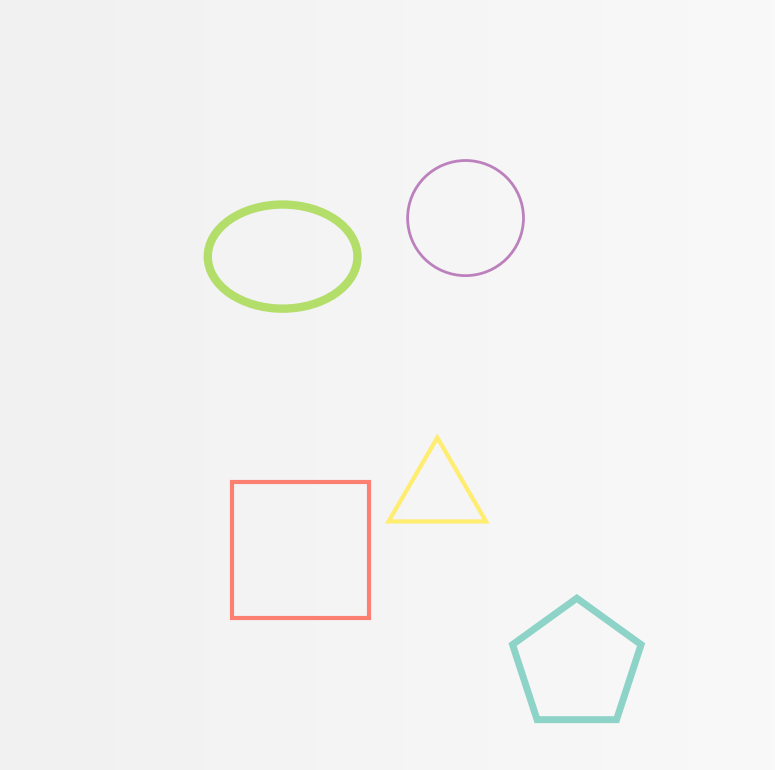[{"shape": "pentagon", "thickness": 2.5, "radius": 0.44, "center": [0.744, 0.136]}, {"shape": "square", "thickness": 1.5, "radius": 0.44, "center": [0.388, 0.286]}, {"shape": "oval", "thickness": 3, "radius": 0.48, "center": [0.365, 0.667]}, {"shape": "circle", "thickness": 1, "radius": 0.37, "center": [0.601, 0.717]}, {"shape": "triangle", "thickness": 1.5, "radius": 0.36, "center": [0.564, 0.359]}]